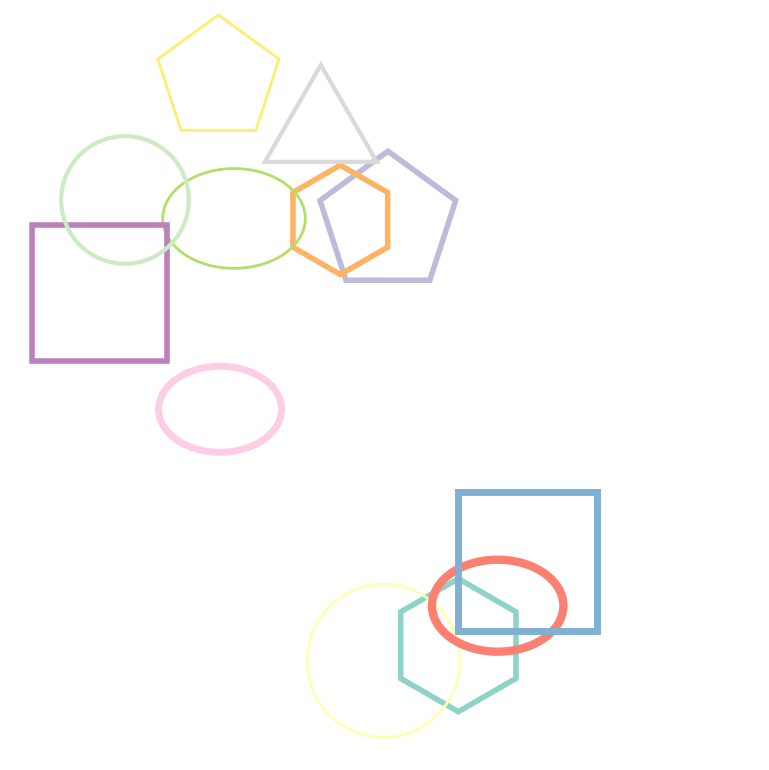[{"shape": "hexagon", "thickness": 2, "radius": 0.43, "center": [0.595, 0.162]}, {"shape": "circle", "thickness": 1, "radius": 0.5, "center": [0.498, 0.142]}, {"shape": "pentagon", "thickness": 2, "radius": 0.46, "center": [0.504, 0.711]}, {"shape": "oval", "thickness": 3, "radius": 0.43, "center": [0.646, 0.213]}, {"shape": "square", "thickness": 2.5, "radius": 0.45, "center": [0.685, 0.271]}, {"shape": "hexagon", "thickness": 2, "radius": 0.36, "center": [0.442, 0.715]}, {"shape": "oval", "thickness": 1, "radius": 0.46, "center": [0.304, 0.716]}, {"shape": "oval", "thickness": 2.5, "radius": 0.4, "center": [0.286, 0.468]}, {"shape": "triangle", "thickness": 1.5, "radius": 0.42, "center": [0.417, 0.832]}, {"shape": "square", "thickness": 2, "radius": 0.44, "center": [0.129, 0.62]}, {"shape": "circle", "thickness": 1.5, "radius": 0.41, "center": [0.162, 0.74]}, {"shape": "pentagon", "thickness": 1, "radius": 0.41, "center": [0.284, 0.898]}]